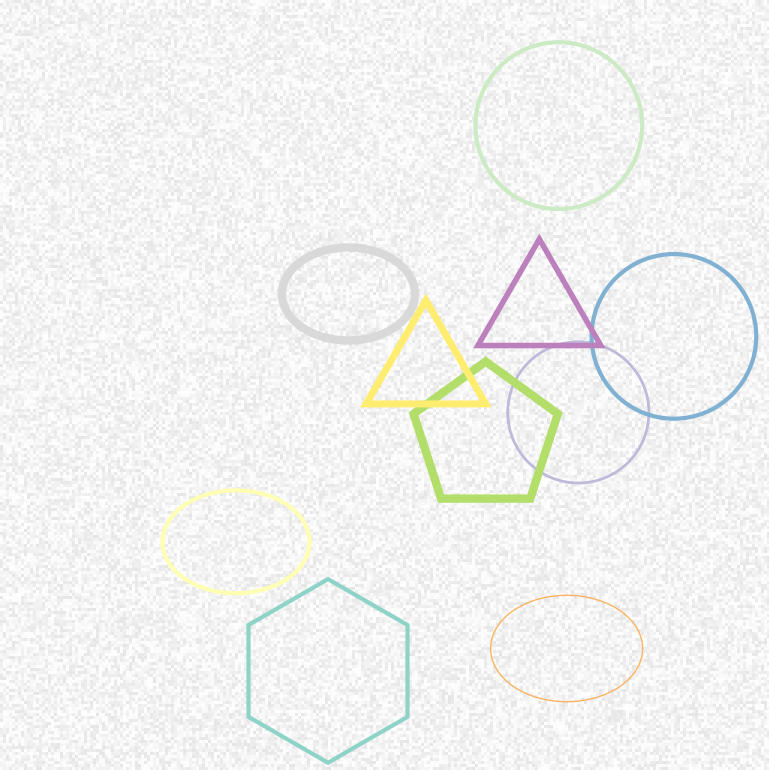[{"shape": "hexagon", "thickness": 1.5, "radius": 0.6, "center": [0.426, 0.129]}, {"shape": "oval", "thickness": 1.5, "radius": 0.48, "center": [0.306, 0.296]}, {"shape": "circle", "thickness": 1, "radius": 0.46, "center": [0.751, 0.464]}, {"shape": "circle", "thickness": 1.5, "radius": 0.53, "center": [0.875, 0.563]}, {"shape": "oval", "thickness": 0.5, "radius": 0.49, "center": [0.736, 0.158]}, {"shape": "pentagon", "thickness": 3, "radius": 0.49, "center": [0.631, 0.432]}, {"shape": "oval", "thickness": 3, "radius": 0.43, "center": [0.453, 0.618]}, {"shape": "triangle", "thickness": 2, "radius": 0.46, "center": [0.7, 0.597]}, {"shape": "circle", "thickness": 1.5, "radius": 0.54, "center": [0.726, 0.837]}, {"shape": "triangle", "thickness": 2.5, "radius": 0.45, "center": [0.553, 0.52]}]